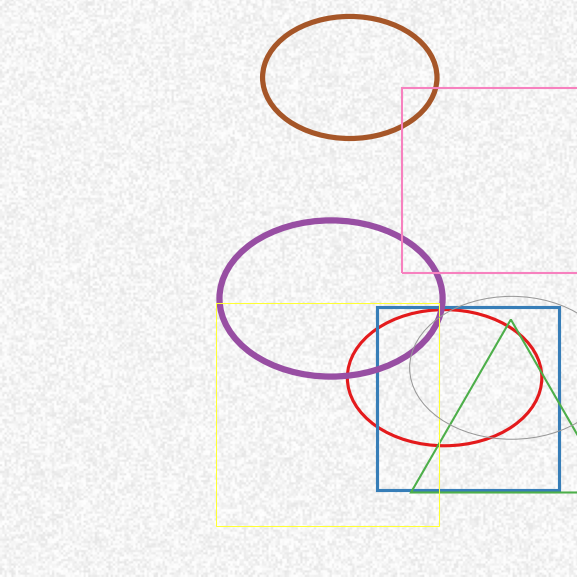[{"shape": "oval", "thickness": 1.5, "radius": 0.84, "center": [0.77, 0.345]}, {"shape": "square", "thickness": 1.5, "radius": 0.79, "center": [0.811, 0.309]}, {"shape": "triangle", "thickness": 1, "radius": 1.0, "center": [0.885, 0.246]}, {"shape": "oval", "thickness": 3, "radius": 0.97, "center": [0.573, 0.482]}, {"shape": "square", "thickness": 0.5, "radius": 0.97, "center": [0.567, 0.281]}, {"shape": "oval", "thickness": 2.5, "radius": 0.75, "center": [0.606, 0.865]}, {"shape": "square", "thickness": 1, "radius": 0.8, "center": [0.856, 0.686]}, {"shape": "oval", "thickness": 0.5, "radius": 0.88, "center": [0.886, 0.362]}]